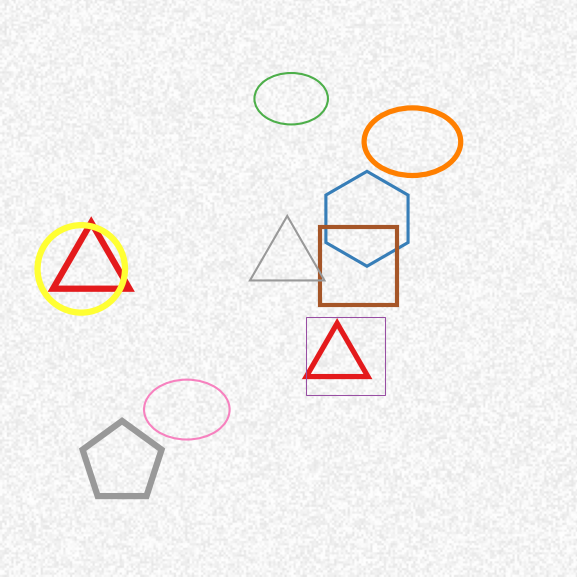[{"shape": "triangle", "thickness": 2.5, "radius": 0.31, "center": [0.584, 0.378]}, {"shape": "triangle", "thickness": 3, "radius": 0.38, "center": [0.158, 0.537]}, {"shape": "hexagon", "thickness": 1.5, "radius": 0.41, "center": [0.635, 0.62]}, {"shape": "oval", "thickness": 1, "radius": 0.32, "center": [0.504, 0.828]}, {"shape": "square", "thickness": 0.5, "radius": 0.34, "center": [0.599, 0.383]}, {"shape": "oval", "thickness": 2.5, "radius": 0.42, "center": [0.714, 0.754]}, {"shape": "circle", "thickness": 3, "radius": 0.38, "center": [0.141, 0.534]}, {"shape": "square", "thickness": 2, "radius": 0.34, "center": [0.621, 0.539]}, {"shape": "oval", "thickness": 1, "radius": 0.37, "center": [0.323, 0.29]}, {"shape": "triangle", "thickness": 1, "radius": 0.37, "center": [0.497, 0.551]}, {"shape": "pentagon", "thickness": 3, "radius": 0.36, "center": [0.211, 0.198]}]